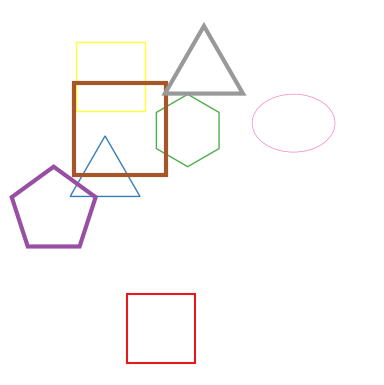[{"shape": "square", "thickness": 1.5, "radius": 0.45, "center": [0.418, 0.146]}, {"shape": "triangle", "thickness": 1, "radius": 0.52, "center": [0.273, 0.542]}, {"shape": "hexagon", "thickness": 1, "radius": 0.47, "center": [0.488, 0.661]}, {"shape": "pentagon", "thickness": 3, "radius": 0.57, "center": [0.139, 0.452]}, {"shape": "square", "thickness": 1, "radius": 0.45, "center": [0.287, 0.801]}, {"shape": "square", "thickness": 3, "radius": 0.6, "center": [0.312, 0.664]}, {"shape": "oval", "thickness": 0.5, "radius": 0.54, "center": [0.763, 0.68]}, {"shape": "triangle", "thickness": 3, "radius": 0.59, "center": [0.53, 0.815]}]